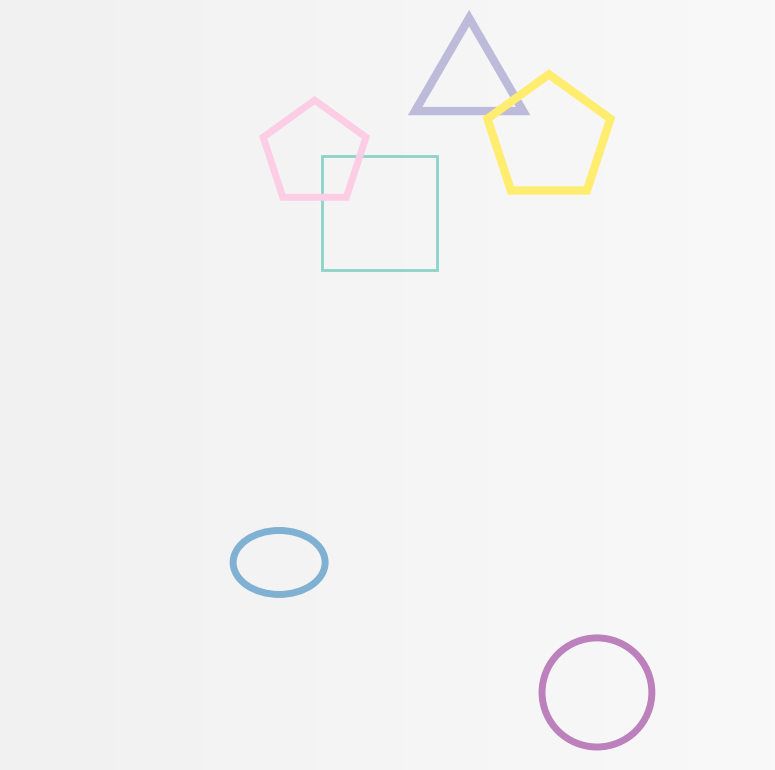[{"shape": "square", "thickness": 1, "radius": 0.37, "center": [0.489, 0.724]}, {"shape": "triangle", "thickness": 3, "radius": 0.4, "center": [0.605, 0.896]}, {"shape": "oval", "thickness": 2.5, "radius": 0.3, "center": [0.36, 0.27]}, {"shape": "pentagon", "thickness": 2.5, "radius": 0.35, "center": [0.406, 0.8]}, {"shape": "circle", "thickness": 2.5, "radius": 0.35, "center": [0.77, 0.101]}, {"shape": "pentagon", "thickness": 3, "radius": 0.42, "center": [0.708, 0.82]}]